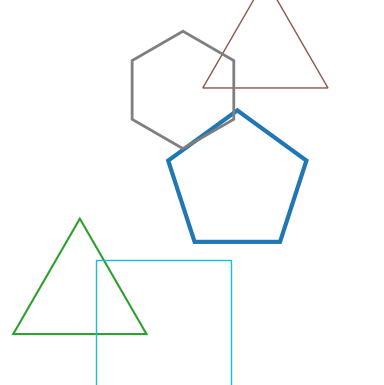[{"shape": "pentagon", "thickness": 3, "radius": 0.94, "center": [0.616, 0.524]}, {"shape": "triangle", "thickness": 1.5, "radius": 1.0, "center": [0.207, 0.232]}, {"shape": "triangle", "thickness": 1, "radius": 0.94, "center": [0.689, 0.865]}, {"shape": "hexagon", "thickness": 2, "radius": 0.76, "center": [0.475, 0.766]}, {"shape": "square", "thickness": 1, "radius": 0.88, "center": [0.425, 0.15]}]